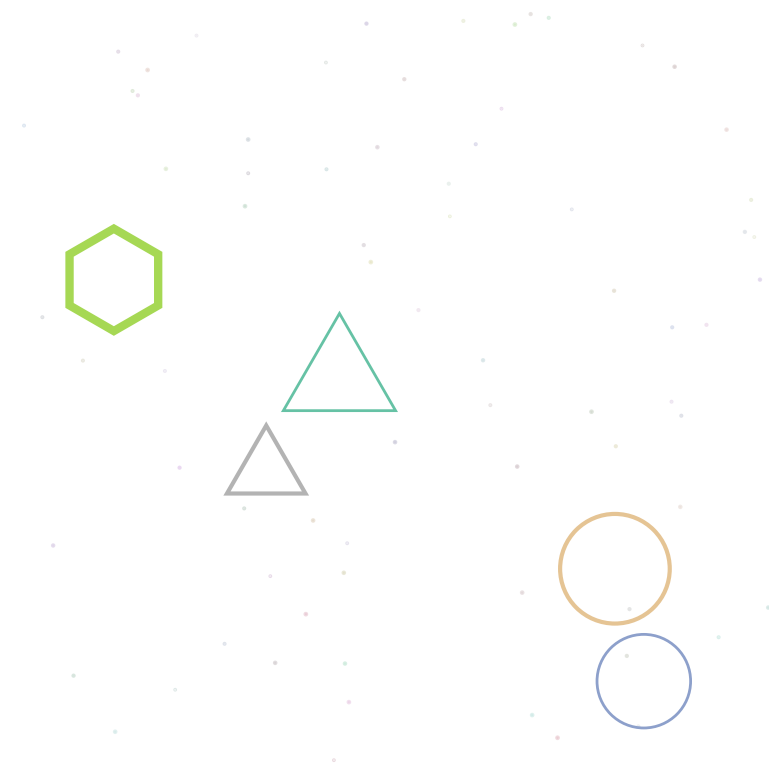[{"shape": "triangle", "thickness": 1, "radius": 0.42, "center": [0.441, 0.509]}, {"shape": "circle", "thickness": 1, "radius": 0.3, "center": [0.836, 0.115]}, {"shape": "hexagon", "thickness": 3, "radius": 0.33, "center": [0.148, 0.637]}, {"shape": "circle", "thickness": 1.5, "radius": 0.36, "center": [0.799, 0.261]}, {"shape": "triangle", "thickness": 1.5, "radius": 0.29, "center": [0.346, 0.389]}]